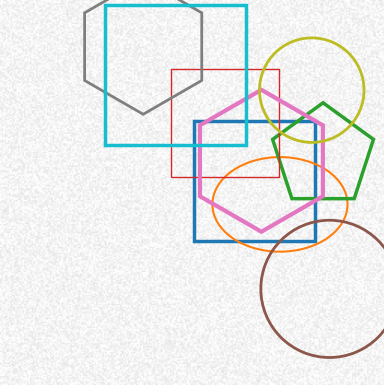[{"shape": "square", "thickness": 2.5, "radius": 0.78, "center": [0.661, 0.529]}, {"shape": "oval", "thickness": 1.5, "radius": 0.88, "center": [0.727, 0.469]}, {"shape": "pentagon", "thickness": 2.5, "radius": 0.69, "center": [0.839, 0.595]}, {"shape": "square", "thickness": 1, "radius": 0.7, "center": [0.585, 0.681]}, {"shape": "circle", "thickness": 2, "radius": 0.89, "center": [0.856, 0.25]}, {"shape": "hexagon", "thickness": 3, "radius": 0.92, "center": [0.679, 0.582]}, {"shape": "hexagon", "thickness": 2, "radius": 0.88, "center": [0.372, 0.879]}, {"shape": "circle", "thickness": 2, "radius": 0.68, "center": [0.81, 0.766]}, {"shape": "square", "thickness": 2.5, "radius": 0.91, "center": [0.455, 0.805]}]